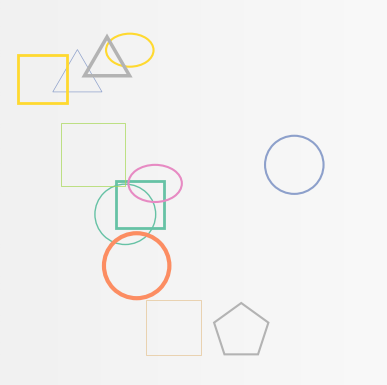[{"shape": "circle", "thickness": 1, "radius": 0.39, "center": [0.323, 0.443]}, {"shape": "square", "thickness": 2, "radius": 0.31, "center": [0.362, 0.468]}, {"shape": "circle", "thickness": 3, "radius": 0.42, "center": [0.353, 0.31]}, {"shape": "triangle", "thickness": 0.5, "radius": 0.37, "center": [0.2, 0.798]}, {"shape": "circle", "thickness": 1.5, "radius": 0.38, "center": [0.759, 0.572]}, {"shape": "oval", "thickness": 1.5, "radius": 0.34, "center": [0.4, 0.524]}, {"shape": "square", "thickness": 0.5, "radius": 0.41, "center": [0.24, 0.6]}, {"shape": "oval", "thickness": 1.5, "radius": 0.31, "center": [0.335, 0.87]}, {"shape": "square", "thickness": 2, "radius": 0.31, "center": [0.109, 0.796]}, {"shape": "square", "thickness": 0.5, "radius": 0.36, "center": [0.448, 0.15]}, {"shape": "triangle", "thickness": 2.5, "radius": 0.34, "center": [0.276, 0.837]}, {"shape": "pentagon", "thickness": 1.5, "radius": 0.37, "center": [0.623, 0.139]}]